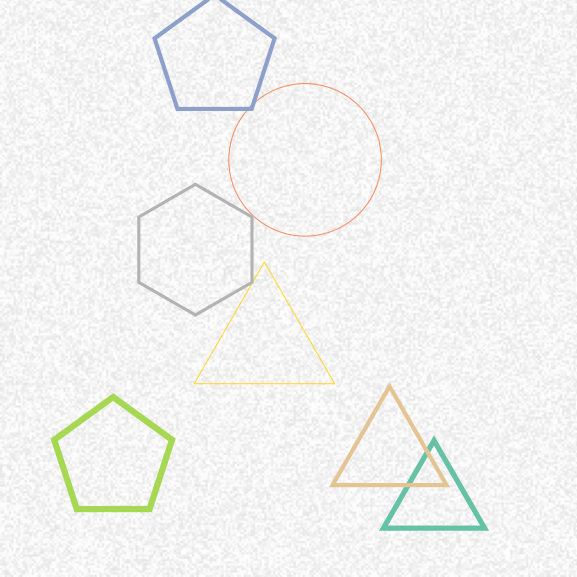[{"shape": "triangle", "thickness": 2.5, "radius": 0.51, "center": [0.752, 0.135]}, {"shape": "circle", "thickness": 0.5, "radius": 0.66, "center": [0.528, 0.722]}, {"shape": "pentagon", "thickness": 2, "radius": 0.55, "center": [0.372, 0.899]}, {"shape": "pentagon", "thickness": 3, "radius": 0.54, "center": [0.196, 0.204]}, {"shape": "triangle", "thickness": 0.5, "radius": 0.7, "center": [0.458, 0.405]}, {"shape": "triangle", "thickness": 2, "radius": 0.57, "center": [0.675, 0.216]}, {"shape": "hexagon", "thickness": 1.5, "radius": 0.57, "center": [0.338, 0.567]}]